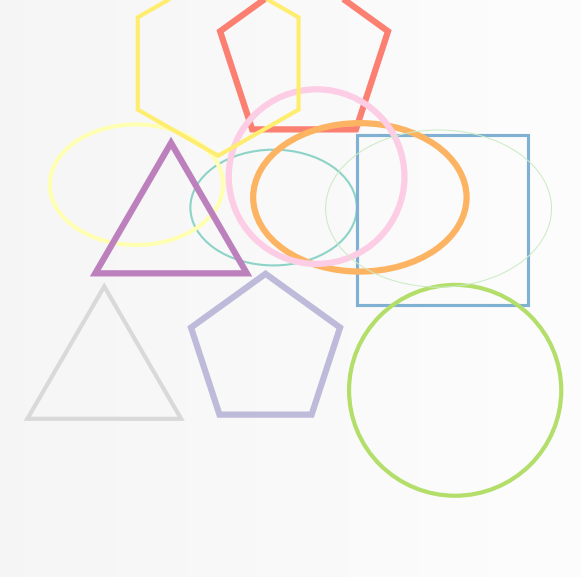[{"shape": "oval", "thickness": 1, "radius": 0.72, "center": [0.471, 0.64]}, {"shape": "oval", "thickness": 2, "radius": 0.75, "center": [0.235, 0.679]}, {"shape": "pentagon", "thickness": 3, "radius": 0.67, "center": [0.457, 0.39]}, {"shape": "pentagon", "thickness": 3, "radius": 0.76, "center": [0.523, 0.898]}, {"shape": "square", "thickness": 1.5, "radius": 0.74, "center": [0.761, 0.619]}, {"shape": "oval", "thickness": 3, "radius": 0.92, "center": [0.619, 0.657]}, {"shape": "circle", "thickness": 2, "radius": 0.91, "center": [0.783, 0.323]}, {"shape": "circle", "thickness": 3, "radius": 0.76, "center": [0.545, 0.693]}, {"shape": "triangle", "thickness": 2, "radius": 0.76, "center": [0.179, 0.35]}, {"shape": "triangle", "thickness": 3, "radius": 0.75, "center": [0.294, 0.601]}, {"shape": "oval", "thickness": 0.5, "radius": 0.97, "center": [0.755, 0.638]}, {"shape": "hexagon", "thickness": 2, "radius": 0.8, "center": [0.375, 0.889]}]